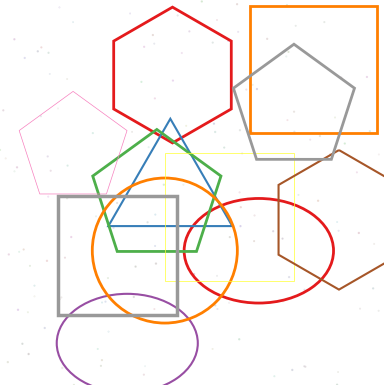[{"shape": "oval", "thickness": 2, "radius": 0.97, "center": [0.672, 0.349]}, {"shape": "hexagon", "thickness": 2, "radius": 0.88, "center": [0.448, 0.805]}, {"shape": "triangle", "thickness": 1.5, "radius": 0.93, "center": [0.442, 0.506]}, {"shape": "pentagon", "thickness": 2, "radius": 0.88, "center": [0.407, 0.489]}, {"shape": "oval", "thickness": 1.5, "radius": 0.92, "center": [0.331, 0.109]}, {"shape": "circle", "thickness": 2, "radius": 0.94, "center": [0.428, 0.349]}, {"shape": "square", "thickness": 2, "radius": 0.83, "center": [0.814, 0.819]}, {"shape": "square", "thickness": 0.5, "radius": 0.84, "center": [0.595, 0.436]}, {"shape": "hexagon", "thickness": 1.5, "radius": 0.91, "center": [0.88, 0.429]}, {"shape": "pentagon", "thickness": 0.5, "radius": 0.74, "center": [0.19, 0.615]}, {"shape": "square", "thickness": 2.5, "radius": 0.77, "center": [0.305, 0.337]}, {"shape": "pentagon", "thickness": 2, "radius": 0.83, "center": [0.764, 0.72]}]